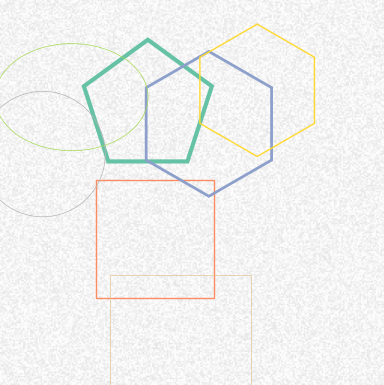[{"shape": "pentagon", "thickness": 3, "radius": 0.87, "center": [0.384, 0.722]}, {"shape": "square", "thickness": 1, "radius": 0.76, "center": [0.403, 0.379]}, {"shape": "hexagon", "thickness": 2, "radius": 0.94, "center": [0.543, 0.678]}, {"shape": "oval", "thickness": 0.5, "radius": 0.99, "center": [0.186, 0.748]}, {"shape": "hexagon", "thickness": 1, "radius": 0.86, "center": [0.668, 0.765]}, {"shape": "square", "thickness": 0.5, "radius": 0.91, "center": [0.469, 0.103]}, {"shape": "circle", "thickness": 0.5, "radius": 0.81, "center": [0.111, 0.6]}]